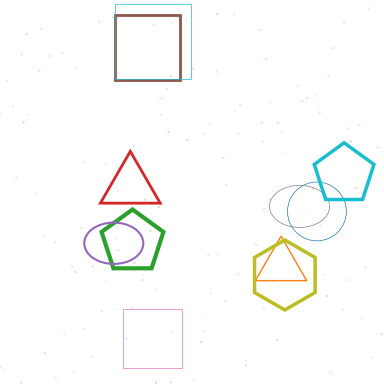[{"shape": "circle", "thickness": 0.5, "radius": 0.38, "center": [0.823, 0.451]}, {"shape": "triangle", "thickness": 1, "radius": 0.39, "center": [0.73, 0.31]}, {"shape": "pentagon", "thickness": 3, "radius": 0.42, "center": [0.344, 0.371]}, {"shape": "triangle", "thickness": 2, "radius": 0.45, "center": [0.338, 0.517]}, {"shape": "oval", "thickness": 1.5, "radius": 0.38, "center": [0.296, 0.368]}, {"shape": "square", "thickness": 2, "radius": 0.42, "center": [0.384, 0.876]}, {"shape": "square", "thickness": 0.5, "radius": 0.38, "center": [0.395, 0.12]}, {"shape": "oval", "thickness": 0.5, "radius": 0.39, "center": [0.778, 0.464]}, {"shape": "hexagon", "thickness": 2.5, "radius": 0.45, "center": [0.74, 0.286]}, {"shape": "square", "thickness": 0.5, "radius": 0.49, "center": [0.397, 0.893]}, {"shape": "pentagon", "thickness": 2.5, "radius": 0.41, "center": [0.894, 0.548]}]